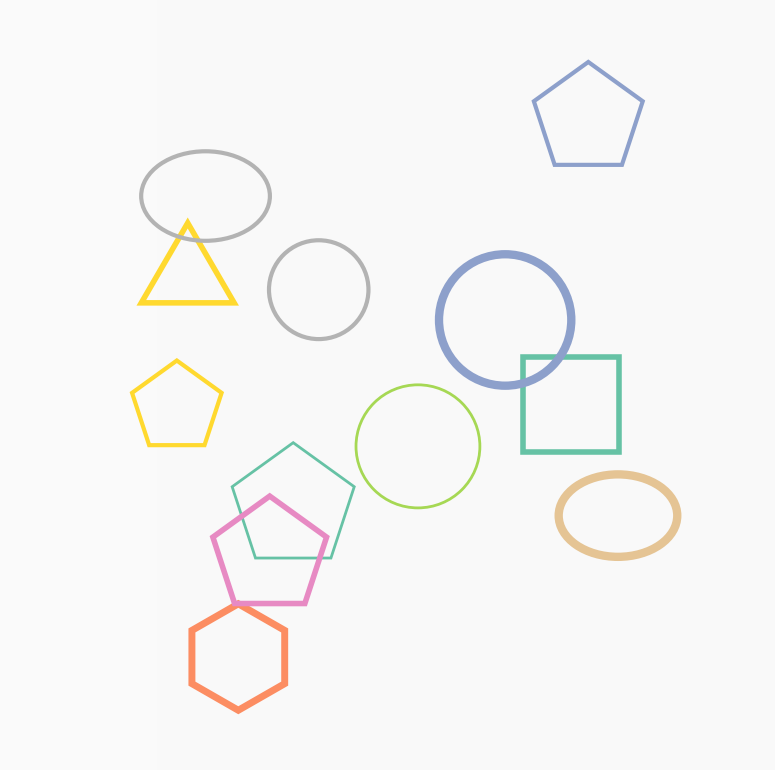[{"shape": "pentagon", "thickness": 1, "radius": 0.41, "center": [0.378, 0.342]}, {"shape": "square", "thickness": 2, "radius": 0.31, "center": [0.737, 0.475]}, {"shape": "hexagon", "thickness": 2.5, "radius": 0.35, "center": [0.307, 0.147]}, {"shape": "circle", "thickness": 3, "radius": 0.43, "center": [0.652, 0.584]}, {"shape": "pentagon", "thickness": 1.5, "radius": 0.37, "center": [0.759, 0.846]}, {"shape": "pentagon", "thickness": 2, "radius": 0.39, "center": [0.348, 0.279]}, {"shape": "circle", "thickness": 1, "radius": 0.4, "center": [0.539, 0.42]}, {"shape": "triangle", "thickness": 2, "radius": 0.35, "center": [0.242, 0.641]}, {"shape": "pentagon", "thickness": 1.5, "radius": 0.3, "center": [0.228, 0.471]}, {"shape": "oval", "thickness": 3, "radius": 0.38, "center": [0.797, 0.33]}, {"shape": "oval", "thickness": 1.5, "radius": 0.42, "center": [0.265, 0.745]}, {"shape": "circle", "thickness": 1.5, "radius": 0.32, "center": [0.411, 0.624]}]